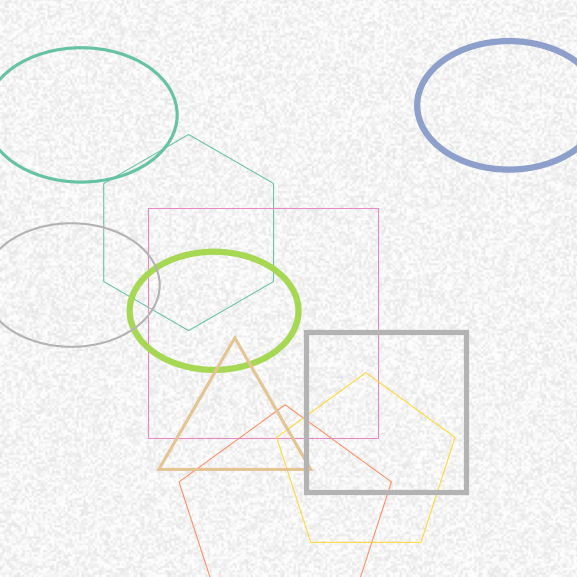[{"shape": "hexagon", "thickness": 0.5, "radius": 0.85, "center": [0.327, 0.596]}, {"shape": "oval", "thickness": 1.5, "radius": 0.83, "center": [0.141, 0.8]}, {"shape": "pentagon", "thickness": 0.5, "radius": 0.97, "center": [0.494, 0.105]}, {"shape": "oval", "thickness": 3, "radius": 0.79, "center": [0.881, 0.817]}, {"shape": "square", "thickness": 0.5, "radius": 1.0, "center": [0.456, 0.441]}, {"shape": "oval", "thickness": 3, "radius": 0.73, "center": [0.371, 0.461]}, {"shape": "pentagon", "thickness": 0.5, "radius": 0.81, "center": [0.634, 0.191]}, {"shape": "triangle", "thickness": 1.5, "radius": 0.76, "center": [0.407, 0.262]}, {"shape": "square", "thickness": 2.5, "radius": 0.69, "center": [0.668, 0.286]}, {"shape": "oval", "thickness": 1, "radius": 0.76, "center": [0.124, 0.506]}]